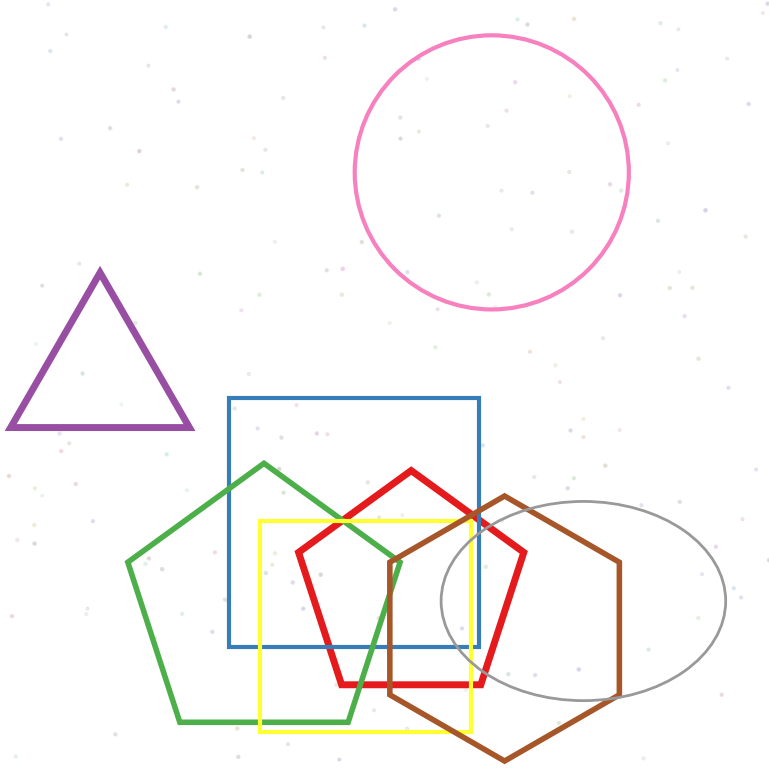[{"shape": "pentagon", "thickness": 2.5, "radius": 0.77, "center": [0.534, 0.235]}, {"shape": "square", "thickness": 1.5, "radius": 0.81, "center": [0.46, 0.321]}, {"shape": "pentagon", "thickness": 2, "radius": 0.93, "center": [0.343, 0.212]}, {"shape": "triangle", "thickness": 2.5, "radius": 0.67, "center": [0.13, 0.512]}, {"shape": "square", "thickness": 1.5, "radius": 0.69, "center": [0.475, 0.187]}, {"shape": "hexagon", "thickness": 2, "radius": 0.86, "center": [0.655, 0.184]}, {"shape": "circle", "thickness": 1.5, "radius": 0.89, "center": [0.639, 0.776]}, {"shape": "oval", "thickness": 1, "radius": 0.92, "center": [0.758, 0.219]}]